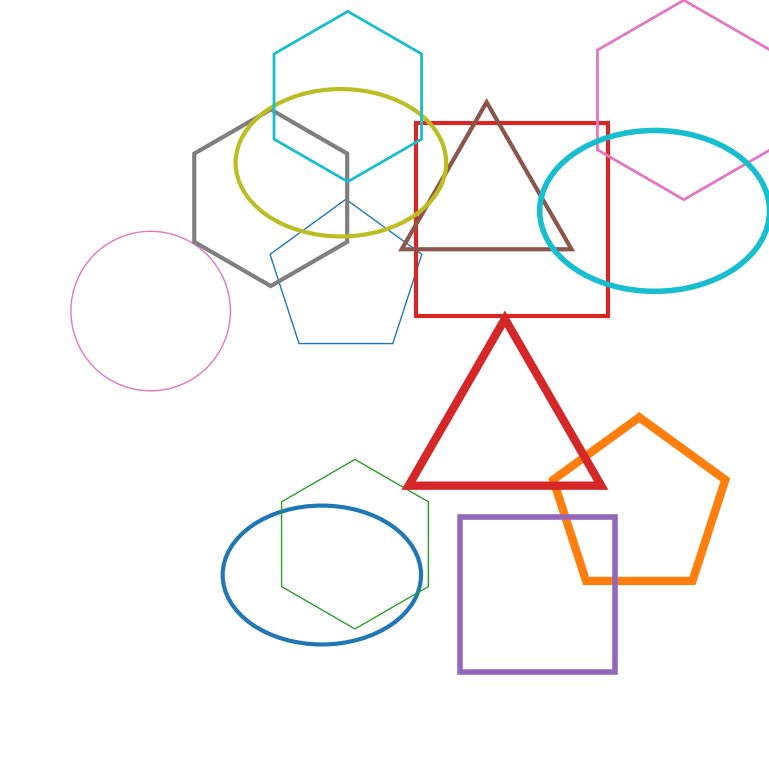[{"shape": "oval", "thickness": 1.5, "radius": 0.64, "center": [0.418, 0.253]}, {"shape": "pentagon", "thickness": 0.5, "radius": 0.52, "center": [0.449, 0.638]}, {"shape": "pentagon", "thickness": 3, "radius": 0.59, "center": [0.83, 0.341]}, {"shape": "hexagon", "thickness": 0.5, "radius": 0.55, "center": [0.461, 0.293]}, {"shape": "square", "thickness": 1.5, "radius": 0.63, "center": [0.665, 0.715]}, {"shape": "triangle", "thickness": 3, "radius": 0.72, "center": [0.656, 0.441]}, {"shape": "square", "thickness": 2, "radius": 0.5, "center": [0.698, 0.228]}, {"shape": "triangle", "thickness": 1.5, "radius": 0.64, "center": [0.632, 0.74]}, {"shape": "circle", "thickness": 0.5, "radius": 0.52, "center": [0.196, 0.596]}, {"shape": "hexagon", "thickness": 1, "radius": 0.65, "center": [0.888, 0.87]}, {"shape": "hexagon", "thickness": 1.5, "radius": 0.57, "center": [0.352, 0.743]}, {"shape": "oval", "thickness": 1.5, "radius": 0.68, "center": [0.443, 0.789]}, {"shape": "oval", "thickness": 2, "radius": 0.75, "center": [0.85, 0.726]}, {"shape": "hexagon", "thickness": 1, "radius": 0.55, "center": [0.452, 0.875]}]